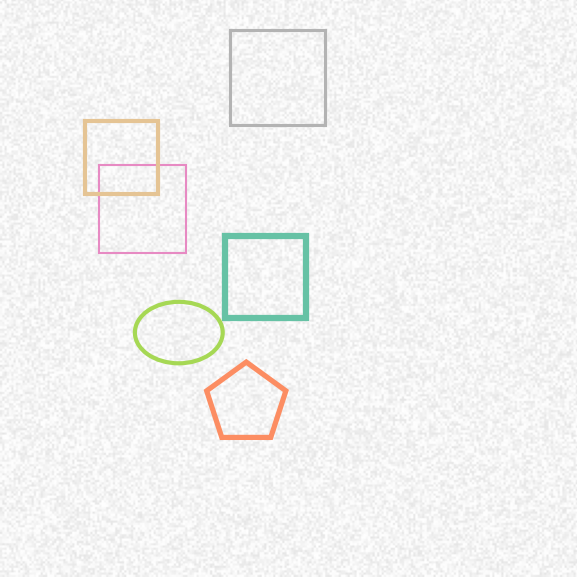[{"shape": "square", "thickness": 3, "radius": 0.35, "center": [0.46, 0.52]}, {"shape": "pentagon", "thickness": 2.5, "radius": 0.36, "center": [0.426, 0.3]}, {"shape": "square", "thickness": 1, "radius": 0.38, "center": [0.247, 0.636]}, {"shape": "oval", "thickness": 2, "radius": 0.38, "center": [0.31, 0.423]}, {"shape": "square", "thickness": 2, "radius": 0.32, "center": [0.211, 0.727]}, {"shape": "square", "thickness": 1.5, "radius": 0.41, "center": [0.48, 0.865]}]